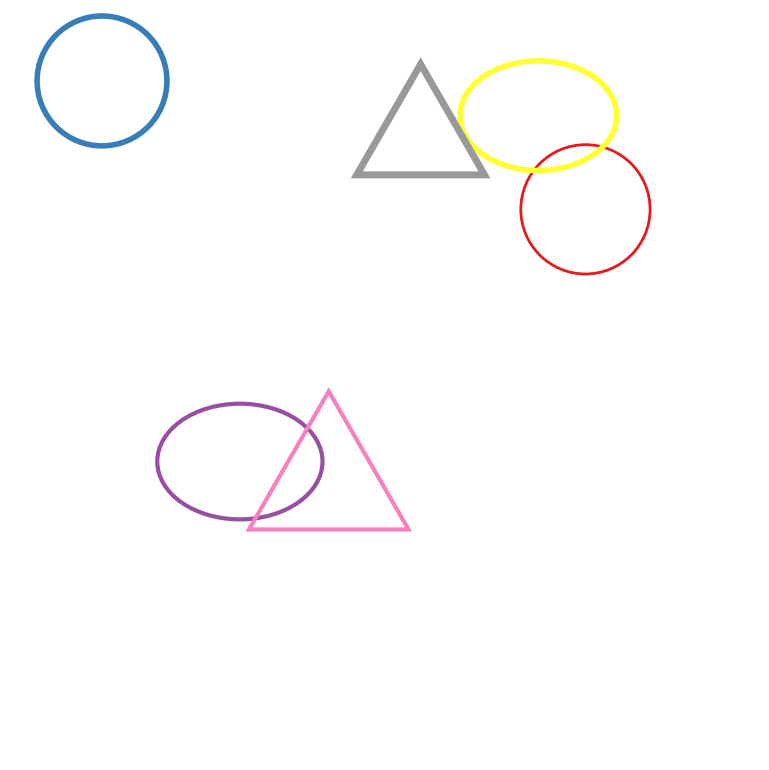[{"shape": "circle", "thickness": 1, "radius": 0.42, "center": [0.76, 0.728]}, {"shape": "circle", "thickness": 2, "radius": 0.42, "center": [0.132, 0.895]}, {"shape": "oval", "thickness": 1.5, "radius": 0.54, "center": [0.312, 0.401]}, {"shape": "oval", "thickness": 2, "radius": 0.51, "center": [0.699, 0.85]}, {"shape": "triangle", "thickness": 1.5, "radius": 0.6, "center": [0.427, 0.372]}, {"shape": "triangle", "thickness": 2.5, "radius": 0.48, "center": [0.546, 0.821]}]